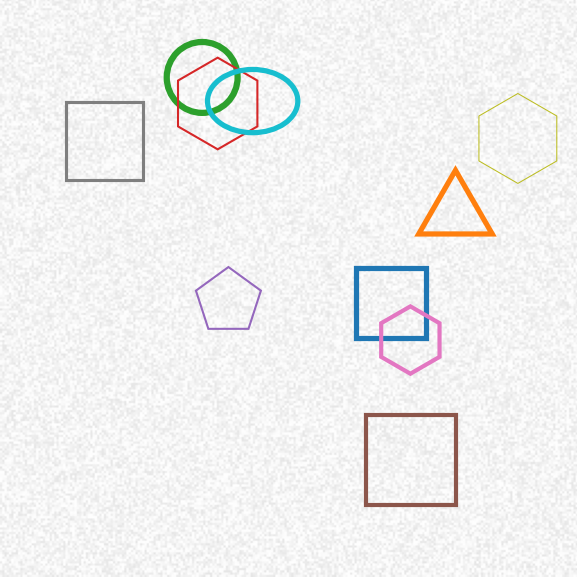[{"shape": "square", "thickness": 2.5, "radius": 0.3, "center": [0.677, 0.475]}, {"shape": "triangle", "thickness": 2.5, "radius": 0.37, "center": [0.789, 0.631]}, {"shape": "circle", "thickness": 3, "radius": 0.31, "center": [0.35, 0.865]}, {"shape": "hexagon", "thickness": 1, "radius": 0.4, "center": [0.377, 0.82]}, {"shape": "pentagon", "thickness": 1, "radius": 0.3, "center": [0.396, 0.478]}, {"shape": "square", "thickness": 2, "radius": 0.39, "center": [0.712, 0.202]}, {"shape": "hexagon", "thickness": 2, "radius": 0.29, "center": [0.711, 0.41]}, {"shape": "square", "thickness": 1.5, "radius": 0.34, "center": [0.181, 0.755]}, {"shape": "hexagon", "thickness": 0.5, "radius": 0.39, "center": [0.897, 0.759]}, {"shape": "oval", "thickness": 2.5, "radius": 0.39, "center": [0.437, 0.824]}]